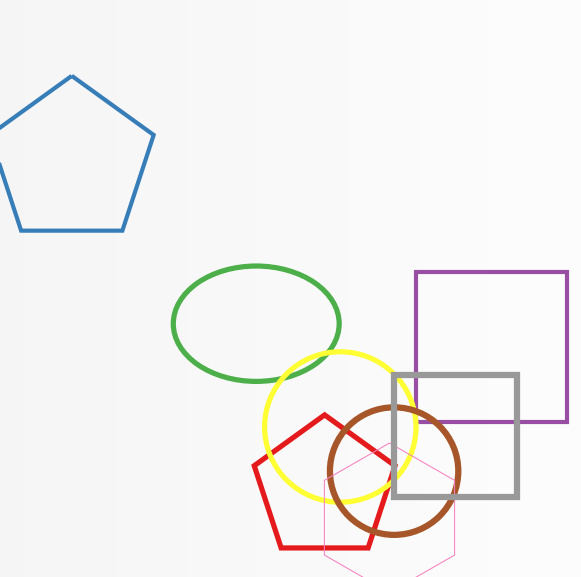[{"shape": "pentagon", "thickness": 2.5, "radius": 0.64, "center": [0.559, 0.153]}, {"shape": "pentagon", "thickness": 2, "radius": 0.74, "center": [0.123, 0.72]}, {"shape": "oval", "thickness": 2.5, "radius": 0.71, "center": [0.441, 0.439]}, {"shape": "square", "thickness": 2, "radius": 0.65, "center": [0.846, 0.398]}, {"shape": "circle", "thickness": 2.5, "radius": 0.65, "center": [0.585, 0.26]}, {"shape": "circle", "thickness": 3, "radius": 0.55, "center": [0.678, 0.183]}, {"shape": "hexagon", "thickness": 0.5, "radius": 0.65, "center": [0.67, 0.103]}, {"shape": "square", "thickness": 3, "radius": 0.53, "center": [0.783, 0.244]}]